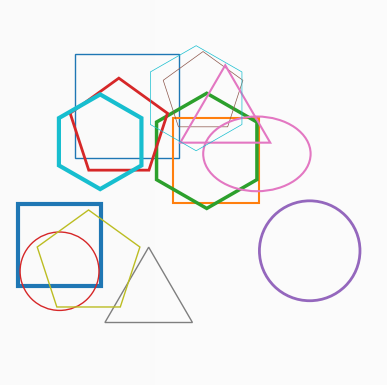[{"shape": "square", "thickness": 3, "radius": 0.54, "center": [0.155, 0.363]}, {"shape": "square", "thickness": 1, "radius": 0.67, "center": [0.328, 0.725]}, {"shape": "square", "thickness": 1.5, "radius": 0.56, "center": [0.557, 0.583]}, {"shape": "hexagon", "thickness": 2.5, "radius": 0.75, "center": [0.534, 0.608]}, {"shape": "pentagon", "thickness": 2, "radius": 0.66, "center": [0.307, 0.665]}, {"shape": "circle", "thickness": 1, "radius": 0.51, "center": [0.154, 0.296]}, {"shape": "circle", "thickness": 2, "radius": 0.65, "center": [0.799, 0.349]}, {"shape": "pentagon", "thickness": 0.5, "radius": 0.54, "center": [0.524, 0.758]}, {"shape": "oval", "thickness": 1.5, "radius": 0.69, "center": [0.663, 0.6]}, {"shape": "triangle", "thickness": 1.5, "radius": 0.67, "center": [0.581, 0.696]}, {"shape": "triangle", "thickness": 1, "radius": 0.65, "center": [0.384, 0.228]}, {"shape": "pentagon", "thickness": 1, "radius": 0.7, "center": [0.229, 0.315]}, {"shape": "hexagon", "thickness": 0.5, "radius": 0.68, "center": [0.506, 0.745]}, {"shape": "hexagon", "thickness": 3, "radius": 0.61, "center": [0.259, 0.632]}]